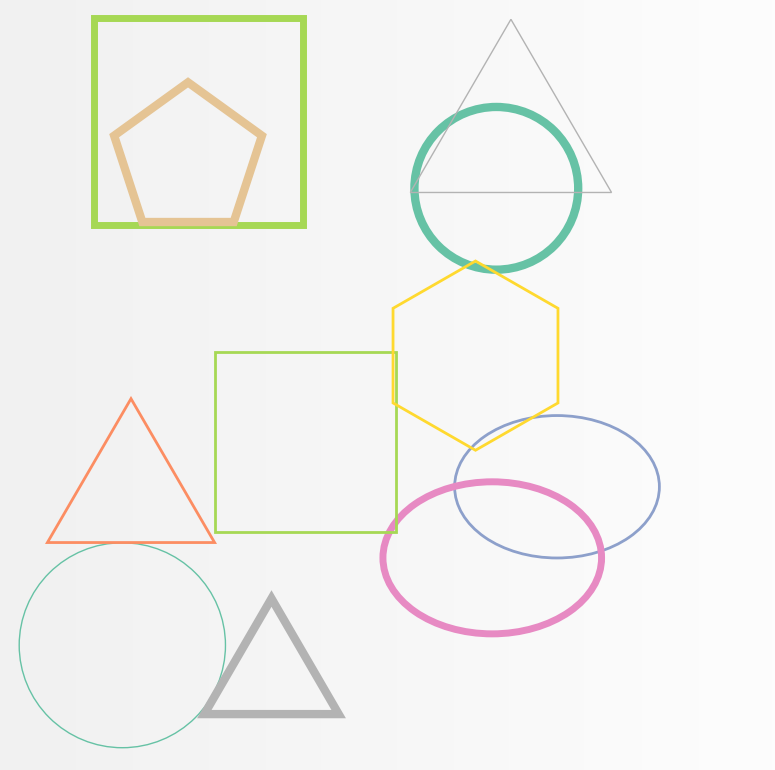[{"shape": "circle", "thickness": 3, "radius": 0.53, "center": [0.64, 0.755]}, {"shape": "circle", "thickness": 0.5, "radius": 0.67, "center": [0.158, 0.162]}, {"shape": "triangle", "thickness": 1, "radius": 0.62, "center": [0.169, 0.358]}, {"shape": "oval", "thickness": 1, "radius": 0.66, "center": [0.719, 0.368]}, {"shape": "oval", "thickness": 2.5, "radius": 0.71, "center": [0.635, 0.276]}, {"shape": "square", "thickness": 1, "radius": 0.59, "center": [0.394, 0.426]}, {"shape": "square", "thickness": 2.5, "radius": 0.67, "center": [0.256, 0.842]}, {"shape": "hexagon", "thickness": 1, "radius": 0.61, "center": [0.614, 0.538]}, {"shape": "pentagon", "thickness": 3, "radius": 0.5, "center": [0.243, 0.793]}, {"shape": "triangle", "thickness": 0.5, "radius": 0.75, "center": [0.659, 0.825]}, {"shape": "triangle", "thickness": 3, "radius": 0.5, "center": [0.35, 0.123]}]